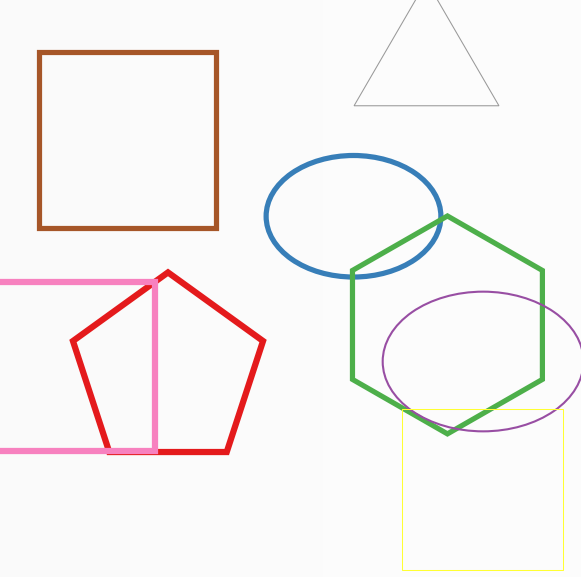[{"shape": "pentagon", "thickness": 3, "radius": 0.86, "center": [0.289, 0.356]}, {"shape": "oval", "thickness": 2.5, "radius": 0.75, "center": [0.608, 0.625]}, {"shape": "hexagon", "thickness": 2.5, "radius": 0.94, "center": [0.77, 0.436]}, {"shape": "oval", "thickness": 1, "radius": 0.86, "center": [0.831, 0.373]}, {"shape": "square", "thickness": 0.5, "radius": 0.69, "center": [0.83, 0.151]}, {"shape": "square", "thickness": 2.5, "radius": 0.76, "center": [0.22, 0.756]}, {"shape": "square", "thickness": 3, "radius": 0.73, "center": [0.12, 0.364]}, {"shape": "triangle", "thickness": 0.5, "radius": 0.72, "center": [0.734, 0.888]}]